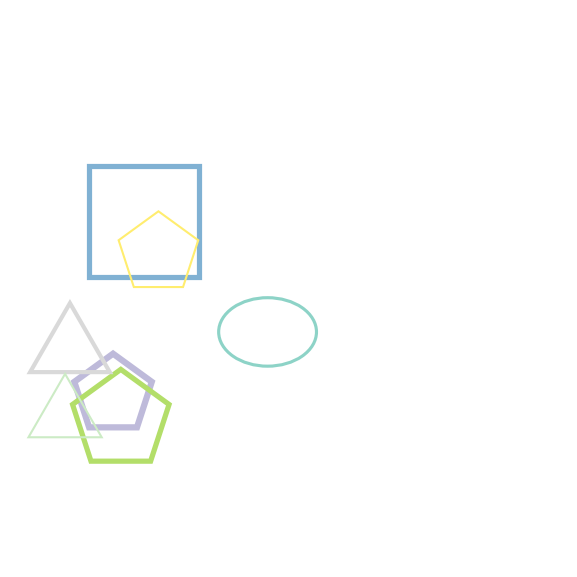[{"shape": "oval", "thickness": 1.5, "radius": 0.42, "center": [0.463, 0.424]}, {"shape": "pentagon", "thickness": 3, "radius": 0.35, "center": [0.196, 0.316]}, {"shape": "square", "thickness": 2.5, "radius": 0.48, "center": [0.249, 0.616]}, {"shape": "pentagon", "thickness": 2.5, "radius": 0.44, "center": [0.209, 0.272]}, {"shape": "triangle", "thickness": 2, "radius": 0.4, "center": [0.121, 0.395]}, {"shape": "triangle", "thickness": 1, "radius": 0.37, "center": [0.113, 0.279]}, {"shape": "pentagon", "thickness": 1, "radius": 0.36, "center": [0.274, 0.561]}]